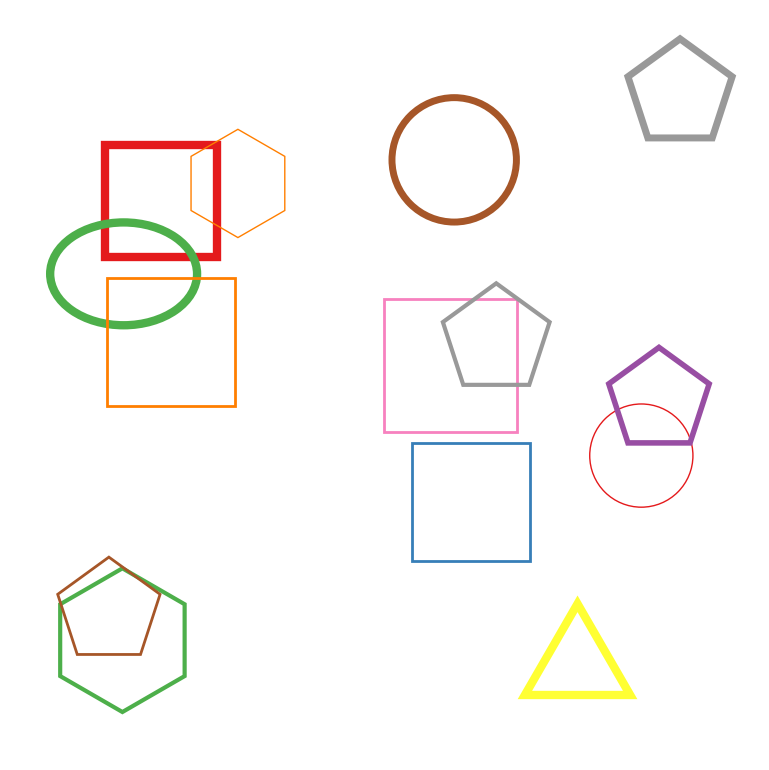[{"shape": "square", "thickness": 3, "radius": 0.36, "center": [0.209, 0.739]}, {"shape": "circle", "thickness": 0.5, "radius": 0.34, "center": [0.833, 0.408]}, {"shape": "square", "thickness": 1, "radius": 0.38, "center": [0.612, 0.348]}, {"shape": "oval", "thickness": 3, "radius": 0.48, "center": [0.161, 0.644]}, {"shape": "hexagon", "thickness": 1.5, "radius": 0.47, "center": [0.159, 0.169]}, {"shape": "pentagon", "thickness": 2, "radius": 0.34, "center": [0.856, 0.48]}, {"shape": "hexagon", "thickness": 0.5, "radius": 0.35, "center": [0.309, 0.762]}, {"shape": "square", "thickness": 1, "radius": 0.42, "center": [0.222, 0.556]}, {"shape": "triangle", "thickness": 3, "radius": 0.39, "center": [0.75, 0.137]}, {"shape": "pentagon", "thickness": 1, "radius": 0.35, "center": [0.141, 0.207]}, {"shape": "circle", "thickness": 2.5, "radius": 0.4, "center": [0.59, 0.792]}, {"shape": "square", "thickness": 1, "radius": 0.43, "center": [0.585, 0.525]}, {"shape": "pentagon", "thickness": 2.5, "radius": 0.36, "center": [0.883, 0.878]}, {"shape": "pentagon", "thickness": 1.5, "radius": 0.36, "center": [0.644, 0.559]}]